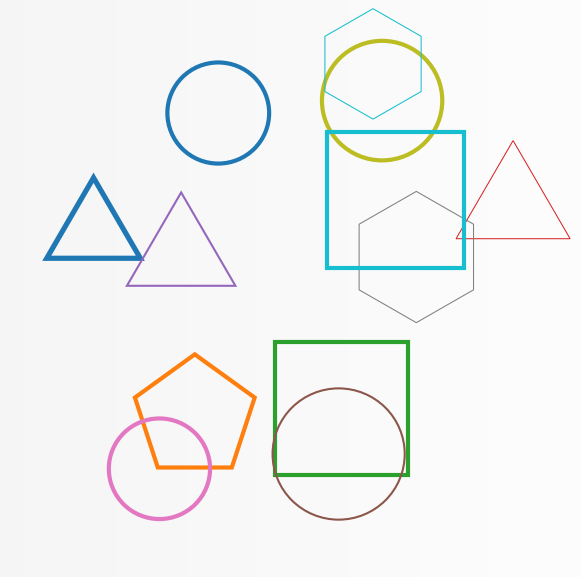[{"shape": "triangle", "thickness": 2.5, "radius": 0.46, "center": [0.161, 0.598]}, {"shape": "circle", "thickness": 2, "radius": 0.44, "center": [0.376, 0.803]}, {"shape": "pentagon", "thickness": 2, "radius": 0.54, "center": [0.335, 0.277]}, {"shape": "square", "thickness": 2, "radius": 0.57, "center": [0.587, 0.292]}, {"shape": "triangle", "thickness": 0.5, "radius": 0.57, "center": [0.883, 0.642]}, {"shape": "triangle", "thickness": 1, "radius": 0.54, "center": [0.312, 0.558]}, {"shape": "circle", "thickness": 1, "radius": 0.57, "center": [0.583, 0.213]}, {"shape": "circle", "thickness": 2, "radius": 0.44, "center": [0.274, 0.187]}, {"shape": "hexagon", "thickness": 0.5, "radius": 0.57, "center": [0.716, 0.554]}, {"shape": "circle", "thickness": 2, "radius": 0.52, "center": [0.657, 0.825]}, {"shape": "hexagon", "thickness": 0.5, "radius": 0.48, "center": [0.642, 0.888]}, {"shape": "square", "thickness": 2, "radius": 0.59, "center": [0.68, 0.653]}]